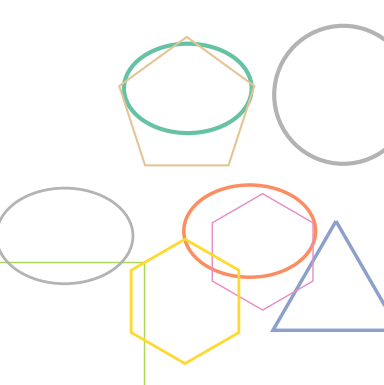[{"shape": "oval", "thickness": 3, "radius": 0.83, "center": [0.488, 0.77]}, {"shape": "oval", "thickness": 2.5, "radius": 0.86, "center": [0.649, 0.4]}, {"shape": "triangle", "thickness": 2.5, "radius": 0.95, "center": [0.873, 0.237]}, {"shape": "hexagon", "thickness": 1, "radius": 0.76, "center": [0.682, 0.346]}, {"shape": "square", "thickness": 1, "radius": 0.98, "center": [0.176, 0.121]}, {"shape": "hexagon", "thickness": 2, "radius": 0.81, "center": [0.481, 0.217]}, {"shape": "pentagon", "thickness": 1.5, "radius": 0.92, "center": [0.485, 0.72]}, {"shape": "circle", "thickness": 3, "radius": 0.9, "center": [0.891, 0.754]}, {"shape": "oval", "thickness": 2, "radius": 0.89, "center": [0.168, 0.387]}]